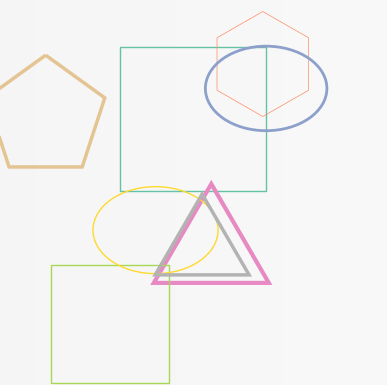[{"shape": "square", "thickness": 1, "radius": 0.94, "center": [0.498, 0.691]}, {"shape": "hexagon", "thickness": 0.5, "radius": 0.68, "center": [0.678, 0.834]}, {"shape": "oval", "thickness": 2, "radius": 0.78, "center": [0.687, 0.77]}, {"shape": "triangle", "thickness": 3, "radius": 0.86, "center": [0.545, 0.351]}, {"shape": "square", "thickness": 1, "radius": 0.76, "center": [0.283, 0.158]}, {"shape": "oval", "thickness": 1, "radius": 0.81, "center": [0.401, 0.402]}, {"shape": "pentagon", "thickness": 2.5, "radius": 0.8, "center": [0.118, 0.696]}, {"shape": "triangle", "thickness": 2.5, "radius": 0.7, "center": [0.522, 0.356]}]